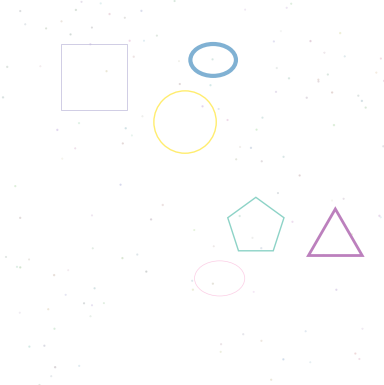[{"shape": "pentagon", "thickness": 1, "radius": 0.38, "center": [0.665, 0.411]}, {"shape": "square", "thickness": 0.5, "radius": 0.42, "center": [0.245, 0.8]}, {"shape": "oval", "thickness": 3, "radius": 0.3, "center": [0.554, 0.844]}, {"shape": "oval", "thickness": 0.5, "radius": 0.33, "center": [0.57, 0.277]}, {"shape": "triangle", "thickness": 2, "radius": 0.4, "center": [0.871, 0.377]}, {"shape": "circle", "thickness": 1, "radius": 0.41, "center": [0.481, 0.683]}]